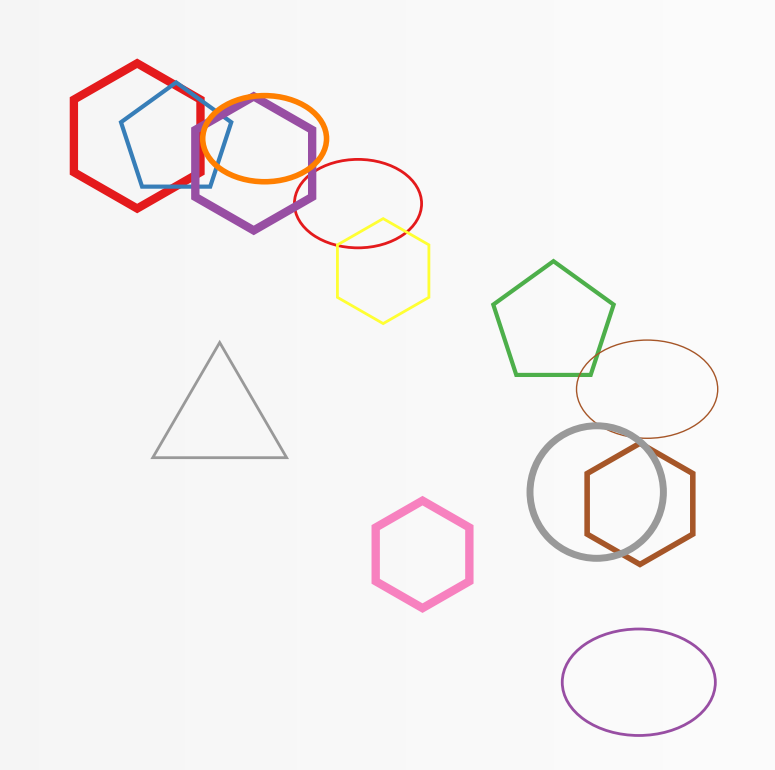[{"shape": "oval", "thickness": 1, "radius": 0.41, "center": [0.462, 0.736]}, {"shape": "hexagon", "thickness": 3, "radius": 0.47, "center": [0.177, 0.823]}, {"shape": "pentagon", "thickness": 1.5, "radius": 0.37, "center": [0.227, 0.818]}, {"shape": "pentagon", "thickness": 1.5, "radius": 0.41, "center": [0.714, 0.579]}, {"shape": "oval", "thickness": 1, "radius": 0.49, "center": [0.824, 0.114]}, {"shape": "hexagon", "thickness": 3, "radius": 0.44, "center": [0.327, 0.788]}, {"shape": "oval", "thickness": 2, "radius": 0.4, "center": [0.341, 0.82]}, {"shape": "hexagon", "thickness": 1, "radius": 0.34, "center": [0.494, 0.648]}, {"shape": "oval", "thickness": 0.5, "radius": 0.46, "center": [0.835, 0.495]}, {"shape": "hexagon", "thickness": 2, "radius": 0.39, "center": [0.826, 0.346]}, {"shape": "hexagon", "thickness": 3, "radius": 0.35, "center": [0.545, 0.28]}, {"shape": "circle", "thickness": 2.5, "radius": 0.43, "center": [0.77, 0.361]}, {"shape": "triangle", "thickness": 1, "radius": 0.5, "center": [0.283, 0.455]}]